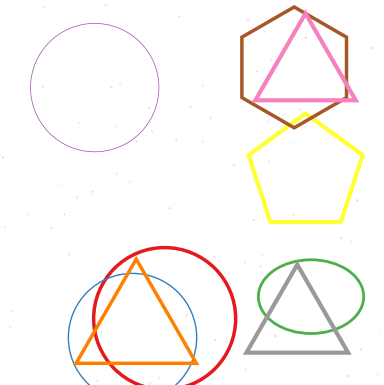[{"shape": "circle", "thickness": 2.5, "radius": 0.92, "center": [0.428, 0.173]}, {"shape": "circle", "thickness": 1, "radius": 0.83, "center": [0.344, 0.123]}, {"shape": "oval", "thickness": 2, "radius": 0.68, "center": [0.808, 0.229]}, {"shape": "circle", "thickness": 0.5, "radius": 0.83, "center": [0.246, 0.772]}, {"shape": "triangle", "thickness": 2.5, "radius": 0.9, "center": [0.354, 0.147]}, {"shape": "pentagon", "thickness": 3, "radius": 0.78, "center": [0.794, 0.549]}, {"shape": "hexagon", "thickness": 2.5, "radius": 0.78, "center": [0.764, 0.825]}, {"shape": "triangle", "thickness": 3, "radius": 0.75, "center": [0.794, 0.815]}, {"shape": "triangle", "thickness": 3, "radius": 0.76, "center": [0.772, 0.16]}]